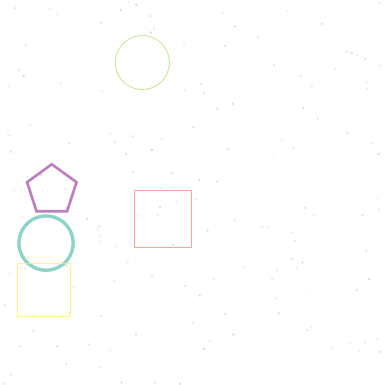[{"shape": "circle", "thickness": 2.5, "radius": 0.35, "center": [0.12, 0.369]}, {"shape": "square", "thickness": 0.5, "radius": 0.37, "center": [0.422, 0.432]}, {"shape": "circle", "thickness": 0.5, "radius": 0.35, "center": [0.37, 0.838]}, {"shape": "pentagon", "thickness": 2, "radius": 0.34, "center": [0.135, 0.506]}, {"shape": "square", "thickness": 0.5, "radius": 0.35, "center": [0.112, 0.249]}]